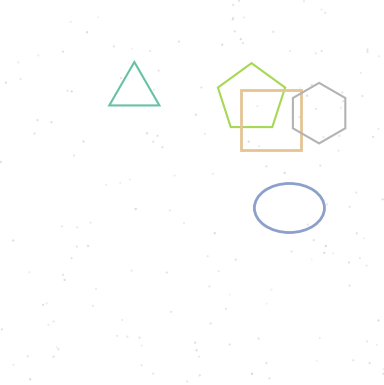[{"shape": "triangle", "thickness": 1.5, "radius": 0.38, "center": [0.349, 0.764]}, {"shape": "oval", "thickness": 2, "radius": 0.45, "center": [0.752, 0.46]}, {"shape": "pentagon", "thickness": 1.5, "radius": 0.46, "center": [0.653, 0.744]}, {"shape": "square", "thickness": 2, "radius": 0.39, "center": [0.704, 0.688]}, {"shape": "hexagon", "thickness": 1.5, "radius": 0.39, "center": [0.829, 0.706]}]